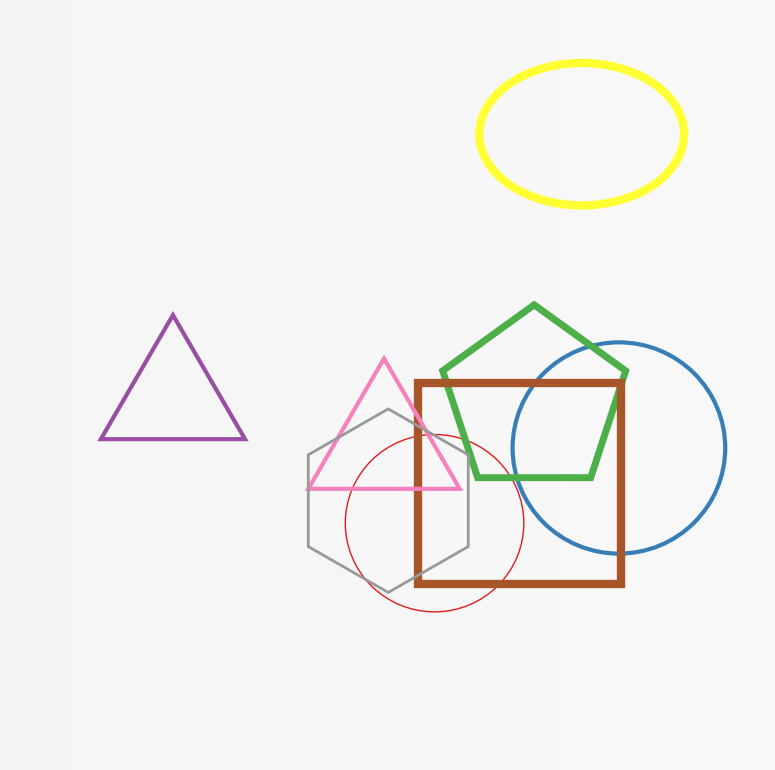[{"shape": "circle", "thickness": 0.5, "radius": 0.58, "center": [0.561, 0.321]}, {"shape": "circle", "thickness": 1.5, "radius": 0.69, "center": [0.799, 0.418]}, {"shape": "pentagon", "thickness": 2.5, "radius": 0.62, "center": [0.689, 0.48]}, {"shape": "triangle", "thickness": 1.5, "radius": 0.54, "center": [0.223, 0.483]}, {"shape": "oval", "thickness": 3, "radius": 0.66, "center": [0.751, 0.826]}, {"shape": "square", "thickness": 3, "radius": 0.65, "center": [0.67, 0.372]}, {"shape": "triangle", "thickness": 1.5, "radius": 0.56, "center": [0.496, 0.422]}, {"shape": "hexagon", "thickness": 1, "radius": 0.6, "center": [0.501, 0.35]}]